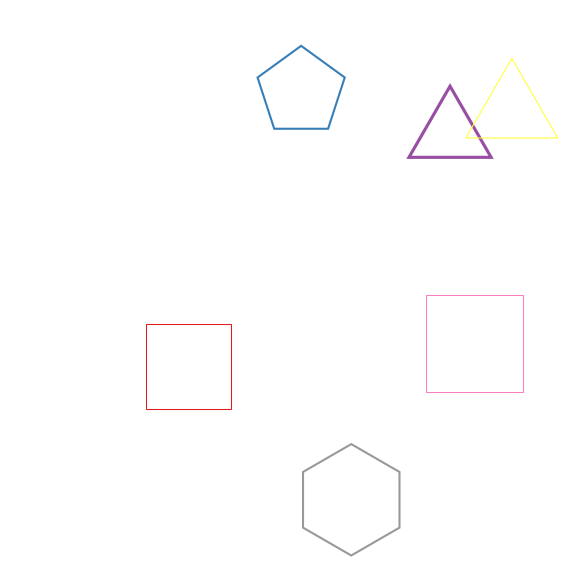[{"shape": "square", "thickness": 0.5, "radius": 0.37, "center": [0.327, 0.364]}, {"shape": "pentagon", "thickness": 1, "radius": 0.4, "center": [0.521, 0.84]}, {"shape": "triangle", "thickness": 1.5, "radius": 0.41, "center": [0.779, 0.768]}, {"shape": "triangle", "thickness": 0.5, "radius": 0.46, "center": [0.886, 0.806]}, {"shape": "square", "thickness": 0.5, "radius": 0.42, "center": [0.822, 0.405]}, {"shape": "hexagon", "thickness": 1, "radius": 0.48, "center": [0.608, 0.134]}]